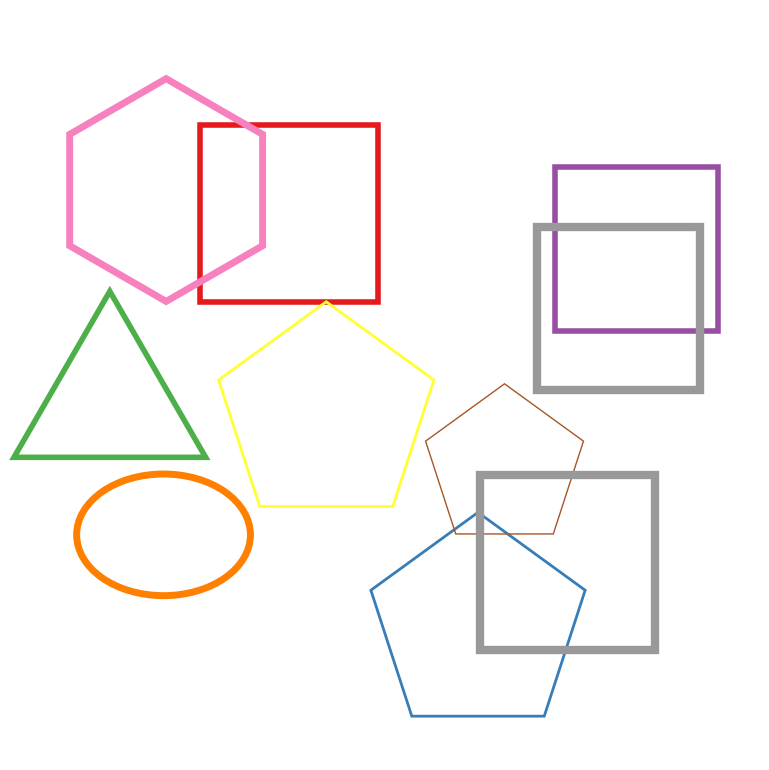[{"shape": "square", "thickness": 2, "radius": 0.58, "center": [0.375, 0.723]}, {"shape": "pentagon", "thickness": 1, "radius": 0.73, "center": [0.621, 0.188]}, {"shape": "triangle", "thickness": 2, "radius": 0.72, "center": [0.143, 0.478]}, {"shape": "square", "thickness": 2, "radius": 0.53, "center": [0.827, 0.677]}, {"shape": "oval", "thickness": 2.5, "radius": 0.56, "center": [0.212, 0.305]}, {"shape": "pentagon", "thickness": 1, "radius": 0.73, "center": [0.424, 0.461]}, {"shape": "pentagon", "thickness": 0.5, "radius": 0.54, "center": [0.655, 0.394]}, {"shape": "hexagon", "thickness": 2.5, "radius": 0.72, "center": [0.216, 0.753]}, {"shape": "square", "thickness": 3, "radius": 0.53, "center": [0.803, 0.599]}, {"shape": "square", "thickness": 3, "radius": 0.57, "center": [0.737, 0.27]}]